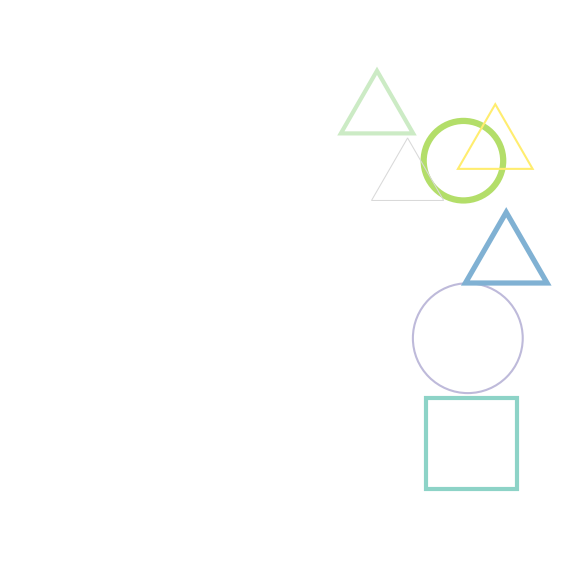[{"shape": "square", "thickness": 2, "radius": 0.39, "center": [0.816, 0.231]}, {"shape": "circle", "thickness": 1, "radius": 0.48, "center": [0.81, 0.414]}, {"shape": "triangle", "thickness": 2.5, "radius": 0.41, "center": [0.877, 0.55]}, {"shape": "circle", "thickness": 3, "radius": 0.34, "center": [0.802, 0.721]}, {"shape": "triangle", "thickness": 0.5, "radius": 0.36, "center": [0.706, 0.688]}, {"shape": "triangle", "thickness": 2, "radius": 0.36, "center": [0.653, 0.804]}, {"shape": "triangle", "thickness": 1, "radius": 0.37, "center": [0.858, 0.744]}]